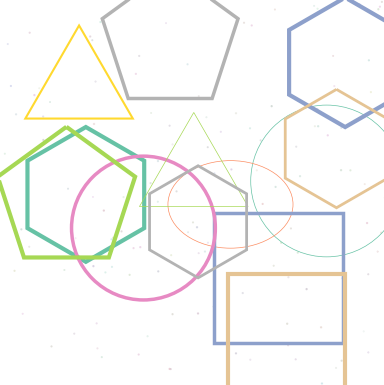[{"shape": "circle", "thickness": 0.5, "radius": 0.99, "center": [0.848, 0.53]}, {"shape": "hexagon", "thickness": 3, "radius": 0.88, "center": [0.223, 0.495]}, {"shape": "oval", "thickness": 0.5, "radius": 0.81, "center": [0.599, 0.469]}, {"shape": "square", "thickness": 2.5, "radius": 0.84, "center": [0.724, 0.277]}, {"shape": "hexagon", "thickness": 3, "radius": 0.84, "center": [0.897, 0.838]}, {"shape": "circle", "thickness": 2.5, "radius": 0.93, "center": [0.373, 0.408]}, {"shape": "triangle", "thickness": 0.5, "radius": 0.81, "center": [0.503, 0.545]}, {"shape": "pentagon", "thickness": 3, "radius": 0.94, "center": [0.173, 0.483]}, {"shape": "triangle", "thickness": 1.5, "radius": 0.81, "center": [0.205, 0.773]}, {"shape": "hexagon", "thickness": 2, "radius": 0.77, "center": [0.874, 0.614]}, {"shape": "square", "thickness": 3, "radius": 0.76, "center": [0.744, 0.135]}, {"shape": "pentagon", "thickness": 2.5, "radius": 0.93, "center": [0.442, 0.894]}, {"shape": "hexagon", "thickness": 2, "radius": 0.73, "center": [0.515, 0.424]}]